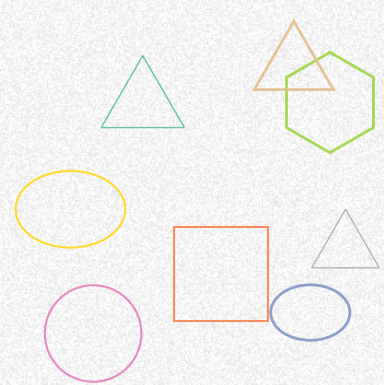[{"shape": "triangle", "thickness": 1, "radius": 0.62, "center": [0.371, 0.731]}, {"shape": "square", "thickness": 1.5, "radius": 0.61, "center": [0.573, 0.288]}, {"shape": "oval", "thickness": 2, "radius": 0.51, "center": [0.806, 0.188]}, {"shape": "circle", "thickness": 1.5, "radius": 0.63, "center": [0.242, 0.134]}, {"shape": "hexagon", "thickness": 2, "radius": 0.65, "center": [0.857, 0.734]}, {"shape": "oval", "thickness": 1.5, "radius": 0.71, "center": [0.183, 0.456]}, {"shape": "triangle", "thickness": 2, "radius": 0.59, "center": [0.763, 0.826]}, {"shape": "triangle", "thickness": 1, "radius": 0.51, "center": [0.897, 0.355]}]